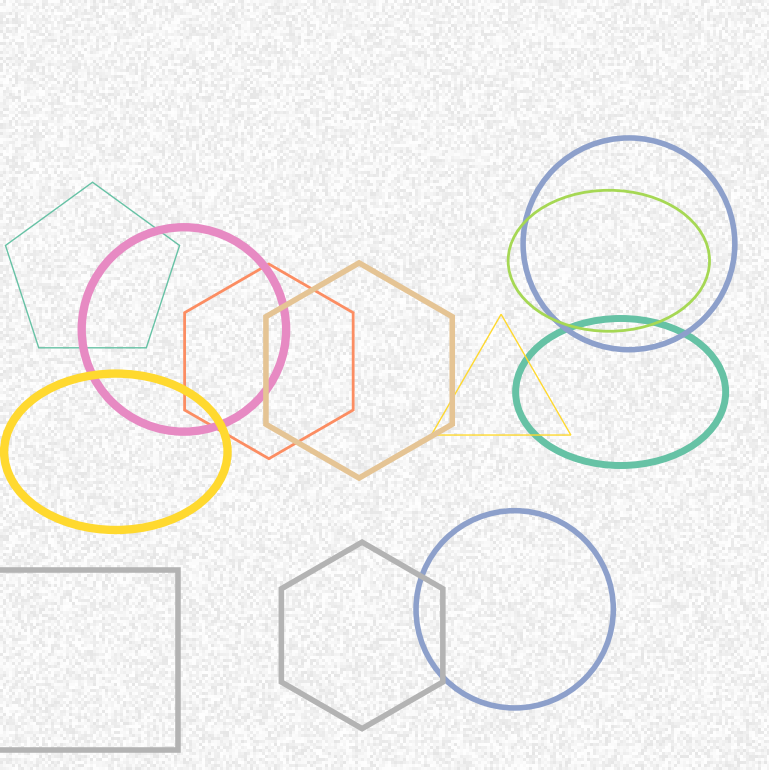[{"shape": "oval", "thickness": 2.5, "radius": 0.68, "center": [0.806, 0.491]}, {"shape": "pentagon", "thickness": 0.5, "radius": 0.59, "center": [0.12, 0.644]}, {"shape": "hexagon", "thickness": 1, "radius": 0.63, "center": [0.349, 0.531]}, {"shape": "circle", "thickness": 2, "radius": 0.69, "center": [0.817, 0.683]}, {"shape": "circle", "thickness": 2, "radius": 0.64, "center": [0.668, 0.209]}, {"shape": "circle", "thickness": 3, "radius": 0.66, "center": [0.239, 0.572]}, {"shape": "oval", "thickness": 1, "radius": 0.65, "center": [0.791, 0.661]}, {"shape": "triangle", "thickness": 0.5, "radius": 0.52, "center": [0.651, 0.487]}, {"shape": "oval", "thickness": 3, "radius": 0.73, "center": [0.15, 0.413]}, {"shape": "hexagon", "thickness": 2, "radius": 0.7, "center": [0.466, 0.519]}, {"shape": "square", "thickness": 2, "radius": 0.58, "center": [0.114, 0.142]}, {"shape": "hexagon", "thickness": 2, "radius": 0.61, "center": [0.47, 0.175]}]